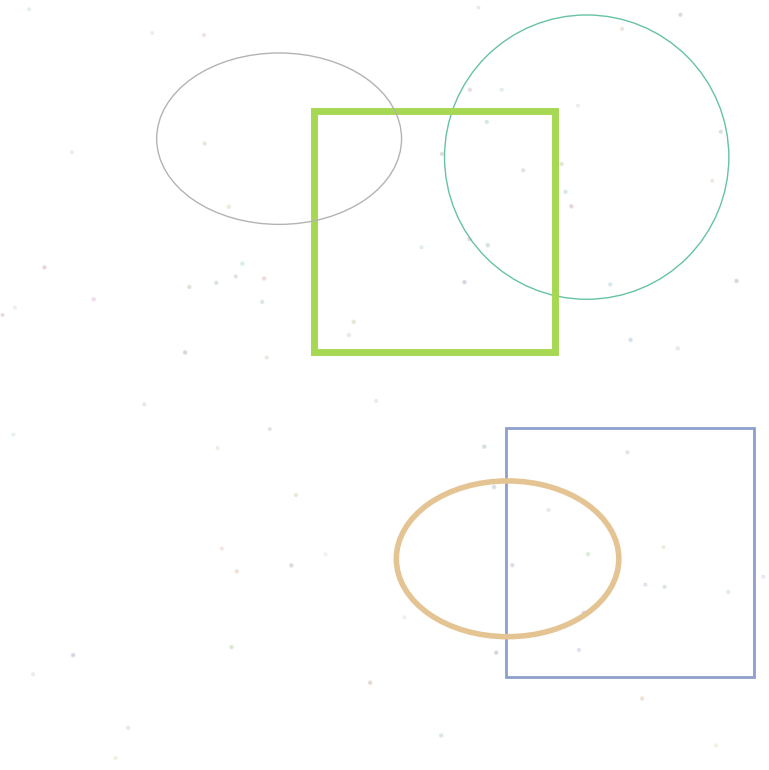[{"shape": "circle", "thickness": 0.5, "radius": 0.92, "center": [0.762, 0.796]}, {"shape": "square", "thickness": 1, "radius": 0.81, "center": [0.818, 0.283]}, {"shape": "square", "thickness": 2.5, "radius": 0.78, "center": [0.565, 0.7]}, {"shape": "oval", "thickness": 2, "radius": 0.72, "center": [0.659, 0.274]}, {"shape": "oval", "thickness": 0.5, "radius": 0.8, "center": [0.362, 0.82]}]